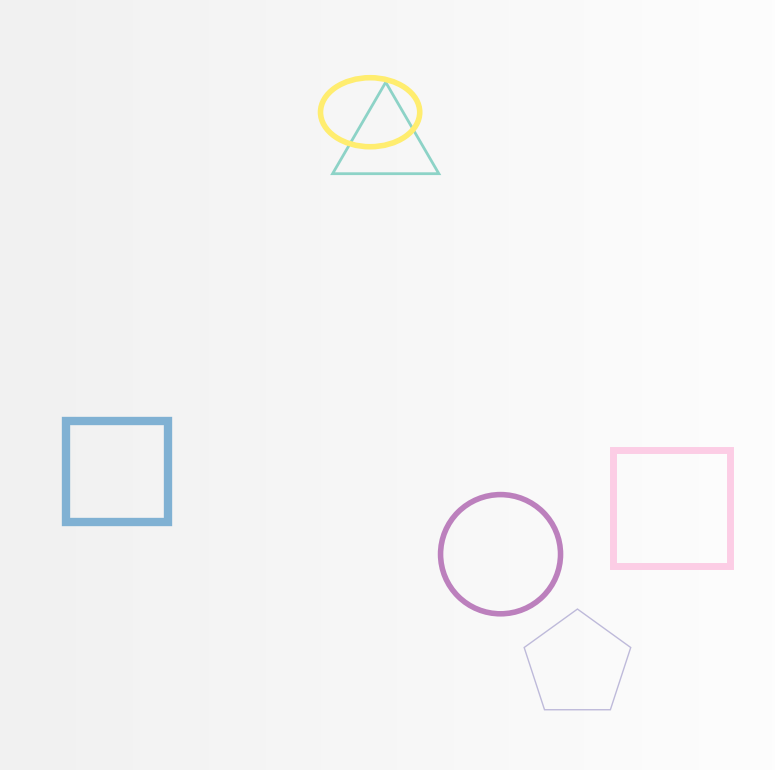[{"shape": "triangle", "thickness": 1, "radius": 0.4, "center": [0.498, 0.814]}, {"shape": "pentagon", "thickness": 0.5, "radius": 0.36, "center": [0.745, 0.137]}, {"shape": "square", "thickness": 3, "radius": 0.33, "center": [0.151, 0.387]}, {"shape": "square", "thickness": 2.5, "radius": 0.38, "center": [0.867, 0.34]}, {"shape": "circle", "thickness": 2, "radius": 0.39, "center": [0.646, 0.28]}, {"shape": "oval", "thickness": 2, "radius": 0.32, "center": [0.478, 0.854]}]